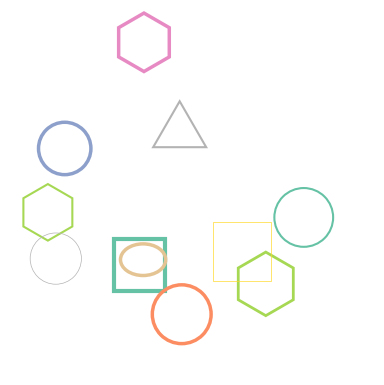[{"shape": "square", "thickness": 3, "radius": 0.34, "center": [0.362, 0.311]}, {"shape": "circle", "thickness": 1.5, "radius": 0.38, "center": [0.789, 0.435]}, {"shape": "circle", "thickness": 2.5, "radius": 0.38, "center": [0.472, 0.184]}, {"shape": "circle", "thickness": 2.5, "radius": 0.34, "center": [0.168, 0.614]}, {"shape": "hexagon", "thickness": 2.5, "radius": 0.38, "center": [0.374, 0.89]}, {"shape": "hexagon", "thickness": 1.5, "radius": 0.37, "center": [0.124, 0.448]}, {"shape": "hexagon", "thickness": 2, "radius": 0.41, "center": [0.69, 0.263]}, {"shape": "square", "thickness": 0.5, "radius": 0.38, "center": [0.629, 0.347]}, {"shape": "oval", "thickness": 2.5, "radius": 0.29, "center": [0.372, 0.325]}, {"shape": "circle", "thickness": 0.5, "radius": 0.33, "center": [0.145, 0.328]}, {"shape": "triangle", "thickness": 1.5, "radius": 0.4, "center": [0.467, 0.657]}]